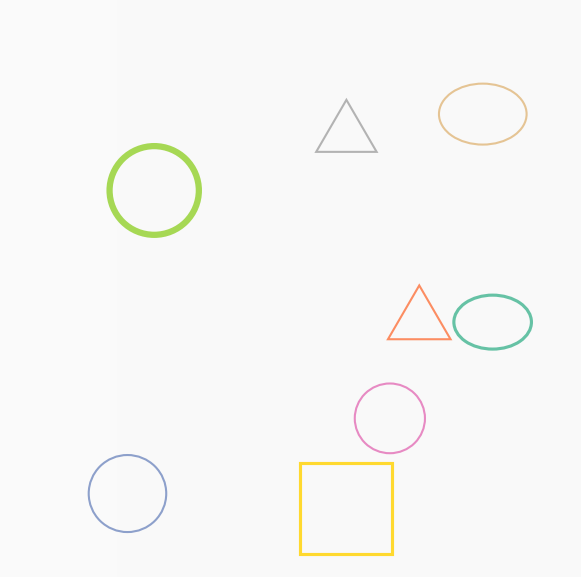[{"shape": "oval", "thickness": 1.5, "radius": 0.33, "center": [0.848, 0.441]}, {"shape": "triangle", "thickness": 1, "radius": 0.31, "center": [0.721, 0.443]}, {"shape": "circle", "thickness": 1, "radius": 0.33, "center": [0.219, 0.145]}, {"shape": "circle", "thickness": 1, "radius": 0.3, "center": [0.671, 0.275]}, {"shape": "circle", "thickness": 3, "radius": 0.38, "center": [0.265, 0.669]}, {"shape": "square", "thickness": 1.5, "radius": 0.39, "center": [0.595, 0.119]}, {"shape": "oval", "thickness": 1, "radius": 0.38, "center": [0.831, 0.802]}, {"shape": "triangle", "thickness": 1, "radius": 0.3, "center": [0.596, 0.766]}]